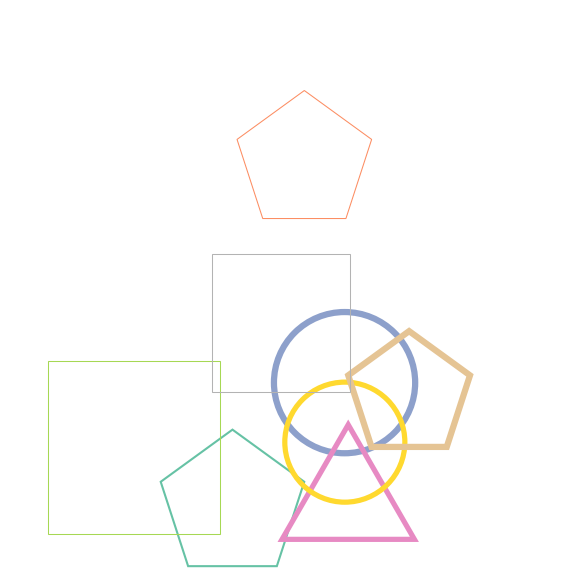[{"shape": "pentagon", "thickness": 1, "radius": 0.65, "center": [0.403, 0.124]}, {"shape": "pentagon", "thickness": 0.5, "radius": 0.61, "center": [0.527, 0.72]}, {"shape": "circle", "thickness": 3, "radius": 0.61, "center": [0.597, 0.337]}, {"shape": "triangle", "thickness": 2.5, "radius": 0.66, "center": [0.603, 0.131]}, {"shape": "square", "thickness": 0.5, "radius": 0.75, "center": [0.232, 0.224]}, {"shape": "circle", "thickness": 2.5, "radius": 0.52, "center": [0.597, 0.234]}, {"shape": "pentagon", "thickness": 3, "radius": 0.55, "center": [0.708, 0.315]}, {"shape": "square", "thickness": 0.5, "radius": 0.6, "center": [0.487, 0.439]}]